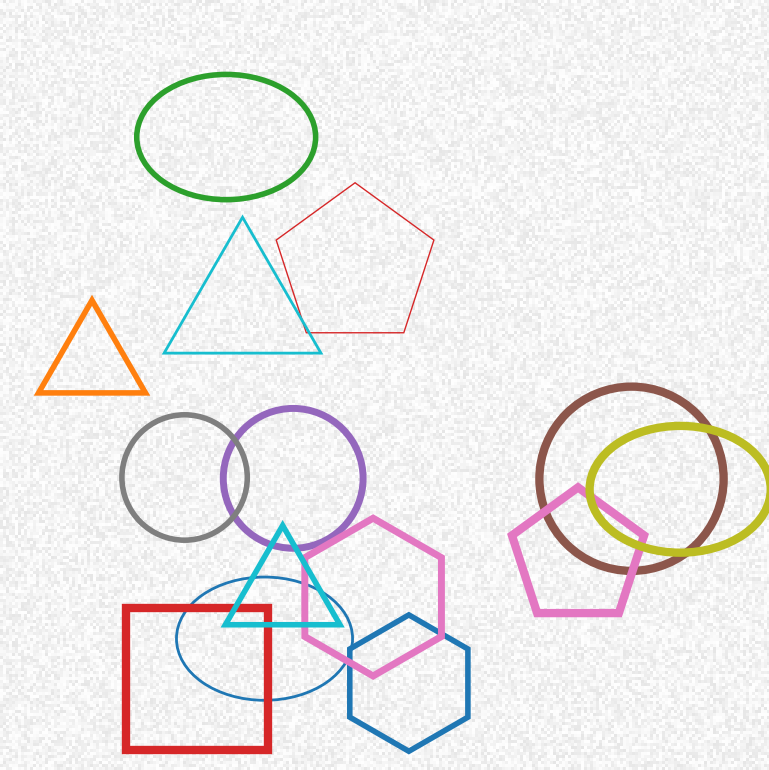[{"shape": "oval", "thickness": 1, "radius": 0.57, "center": [0.344, 0.171]}, {"shape": "hexagon", "thickness": 2, "radius": 0.44, "center": [0.531, 0.113]}, {"shape": "triangle", "thickness": 2, "radius": 0.4, "center": [0.119, 0.53]}, {"shape": "oval", "thickness": 2, "radius": 0.58, "center": [0.294, 0.822]}, {"shape": "pentagon", "thickness": 0.5, "radius": 0.54, "center": [0.461, 0.655]}, {"shape": "square", "thickness": 3, "radius": 0.46, "center": [0.256, 0.118]}, {"shape": "circle", "thickness": 2.5, "radius": 0.45, "center": [0.381, 0.379]}, {"shape": "circle", "thickness": 3, "radius": 0.6, "center": [0.82, 0.378]}, {"shape": "pentagon", "thickness": 3, "radius": 0.45, "center": [0.751, 0.277]}, {"shape": "hexagon", "thickness": 2.5, "radius": 0.51, "center": [0.485, 0.225]}, {"shape": "circle", "thickness": 2, "radius": 0.41, "center": [0.24, 0.38]}, {"shape": "oval", "thickness": 3, "radius": 0.59, "center": [0.883, 0.365]}, {"shape": "triangle", "thickness": 1, "radius": 0.59, "center": [0.315, 0.6]}, {"shape": "triangle", "thickness": 2, "radius": 0.43, "center": [0.367, 0.232]}]